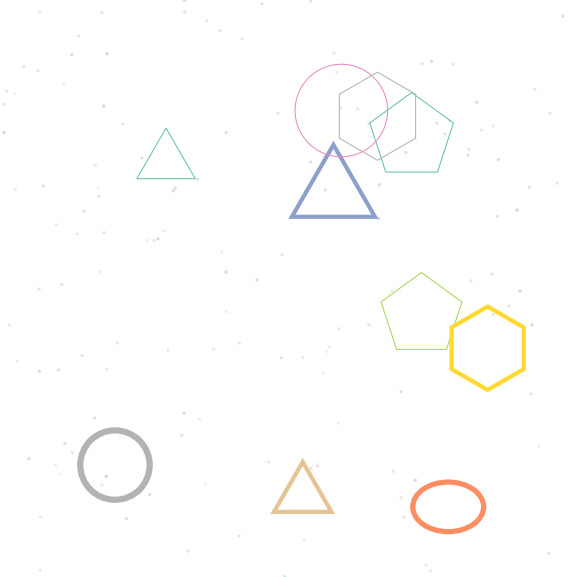[{"shape": "pentagon", "thickness": 0.5, "radius": 0.38, "center": [0.713, 0.763]}, {"shape": "triangle", "thickness": 0.5, "radius": 0.29, "center": [0.288, 0.719]}, {"shape": "oval", "thickness": 2.5, "radius": 0.31, "center": [0.776, 0.121]}, {"shape": "triangle", "thickness": 2, "radius": 0.42, "center": [0.577, 0.665]}, {"shape": "circle", "thickness": 0.5, "radius": 0.4, "center": [0.591, 0.808]}, {"shape": "pentagon", "thickness": 0.5, "radius": 0.37, "center": [0.73, 0.454]}, {"shape": "hexagon", "thickness": 2, "radius": 0.36, "center": [0.844, 0.396]}, {"shape": "triangle", "thickness": 2, "radius": 0.29, "center": [0.524, 0.142]}, {"shape": "hexagon", "thickness": 0.5, "radius": 0.38, "center": [0.654, 0.798]}, {"shape": "circle", "thickness": 3, "radius": 0.3, "center": [0.199, 0.194]}]